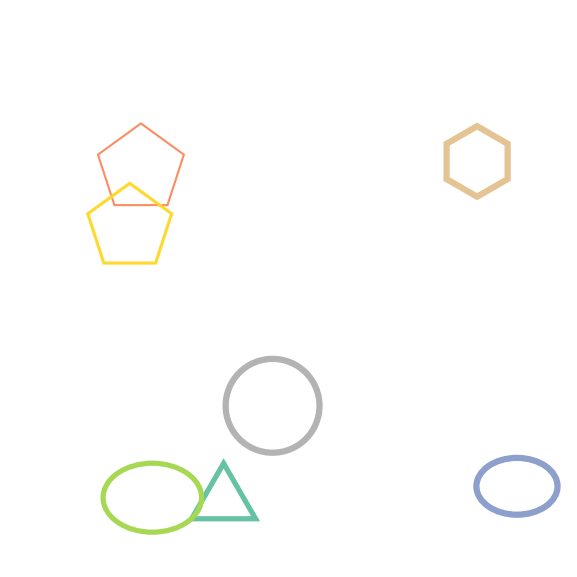[{"shape": "triangle", "thickness": 2.5, "radius": 0.32, "center": [0.387, 0.133]}, {"shape": "pentagon", "thickness": 1, "radius": 0.39, "center": [0.244, 0.707]}, {"shape": "oval", "thickness": 3, "radius": 0.35, "center": [0.895, 0.157]}, {"shape": "oval", "thickness": 2.5, "radius": 0.43, "center": [0.264, 0.137]}, {"shape": "pentagon", "thickness": 1.5, "radius": 0.38, "center": [0.225, 0.605]}, {"shape": "hexagon", "thickness": 3, "radius": 0.31, "center": [0.826, 0.72]}, {"shape": "circle", "thickness": 3, "radius": 0.41, "center": [0.472, 0.296]}]